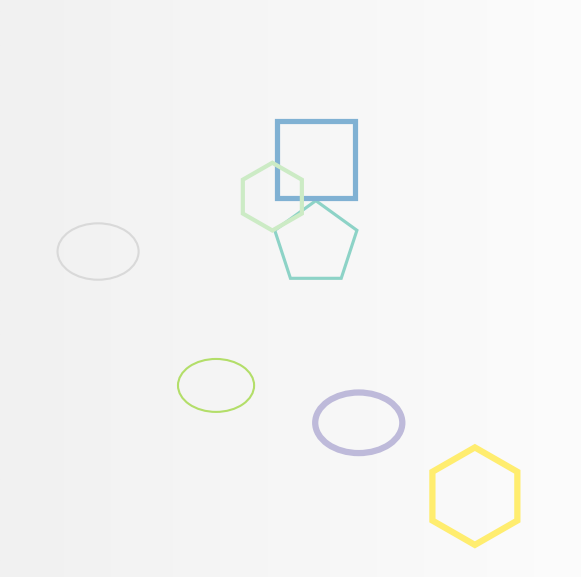[{"shape": "pentagon", "thickness": 1.5, "radius": 0.37, "center": [0.543, 0.577]}, {"shape": "oval", "thickness": 3, "radius": 0.37, "center": [0.617, 0.267]}, {"shape": "square", "thickness": 2.5, "radius": 0.33, "center": [0.544, 0.723]}, {"shape": "oval", "thickness": 1, "radius": 0.33, "center": [0.372, 0.332]}, {"shape": "oval", "thickness": 1, "radius": 0.35, "center": [0.169, 0.564]}, {"shape": "hexagon", "thickness": 2, "radius": 0.29, "center": [0.469, 0.659]}, {"shape": "hexagon", "thickness": 3, "radius": 0.42, "center": [0.817, 0.14]}]